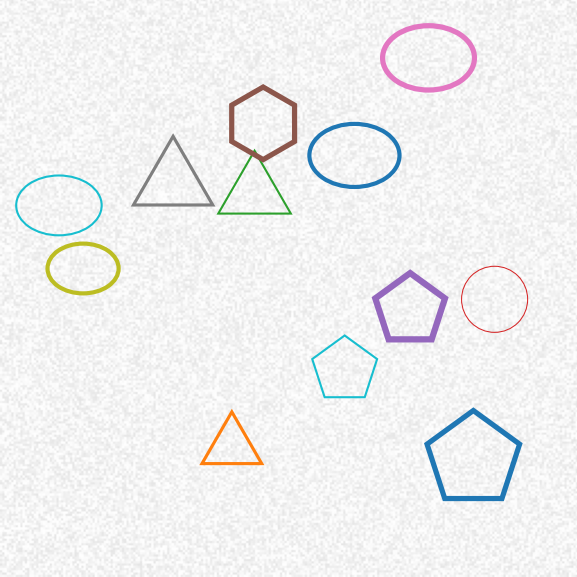[{"shape": "oval", "thickness": 2, "radius": 0.39, "center": [0.614, 0.73]}, {"shape": "pentagon", "thickness": 2.5, "radius": 0.42, "center": [0.82, 0.204]}, {"shape": "triangle", "thickness": 1.5, "radius": 0.3, "center": [0.401, 0.226]}, {"shape": "triangle", "thickness": 1, "radius": 0.36, "center": [0.441, 0.666]}, {"shape": "circle", "thickness": 0.5, "radius": 0.29, "center": [0.856, 0.481]}, {"shape": "pentagon", "thickness": 3, "radius": 0.32, "center": [0.71, 0.463]}, {"shape": "hexagon", "thickness": 2.5, "radius": 0.31, "center": [0.456, 0.786]}, {"shape": "oval", "thickness": 2.5, "radius": 0.4, "center": [0.742, 0.899]}, {"shape": "triangle", "thickness": 1.5, "radius": 0.4, "center": [0.3, 0.684]}, {"shape": "oval", "thickness": 2, "radius": 0.31, "center": [0.144, 0.534]}, {"shape": "pentagon", "thickness": 1, "radius": 0.3, "center": [0.597, 0.359]}, {"shape": "oval", "thickness": 1, "radius": 0.37, "center": [0.102, 0.643]}]